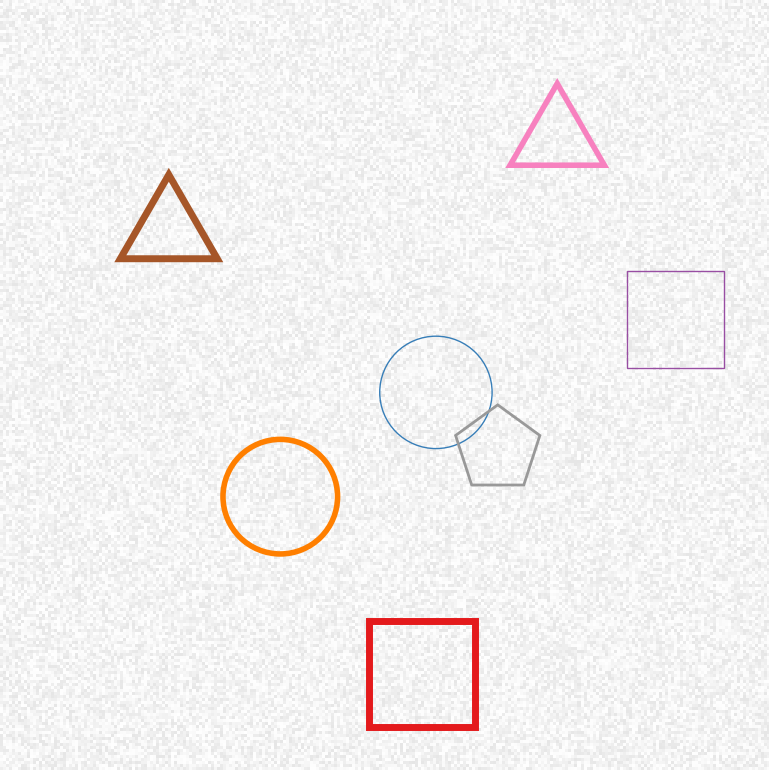[{"shape": "square", "thickness": 2.5, "radius": 0.34, "center": [0.549, 0.125]}, {"shape": "circle", "thickness": 0.5, "radius": 0.36, "center": [0.566, 0.49]}, {"shape": "square", "thickness": 0.5, "radius": 0.31, "center": [0.877, 0.585]}, {"shape": "circle", "thickness": 2, "radius": 0.37, "center": [0.364, 0.355]}, {"shape": "triangle", "thickness": 2.5, "radius": 0.36, "center": [0.219, 0.7]}, {"shape": "triangle", "thickness": 2, "radius": 0.35, "center": [0.724, 0.821]}, {"shape": "pentagon", "thickness": 1, "radius": 0.29, "center": [0.646, 0.417]}]